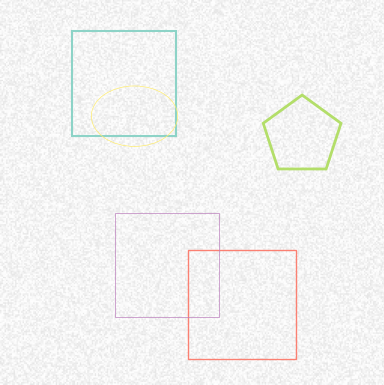[{"shape": "square", "thickness": 1.5, "radius": 0.68, "center": [0.323, 0.783]}, {"shape": "square", "thickness": 1, "radius": 0.7, "center": [0.629, 0.209]}, {"shape": "pentagon", "thickness": 2, "radius": 0.53, "center": [0.785, 0.647]}, {"shape": "square", "thickness": 0.5, "radius": 0.67, "center": [0.433, 0.311]}, {"shape": "oval", "thickness": 0.5, "radius": 0.56, "center": [0.349, 0.698]}]